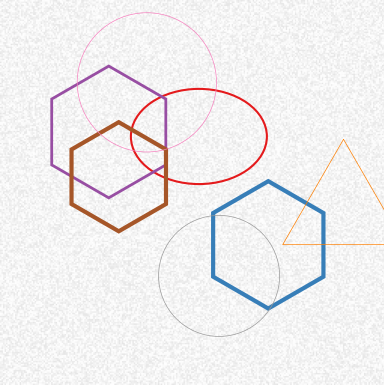[{"shape": "oval", "thickness": 1.5, "radius": 0.88, "center": [0.517, 0.646]}, {"shape": "hexagon", "thickness": 3, "radius": 0.83, "center": [0.697, 0.364]}, {"shape": "hexagon", "thickness": 2, "radius": 0.86, "center": [0.282, 0.657]}, {"shape": "triangle", "thickness": 0.5, "radius": 0.91, "center": [0.892, 0.456]}, {"shape": "hexagon", "thickness": 3, "radius": 0.71, "center": [0.308, 0.541]}, {"shape": "circle", "thickness": 0.5, "radius": 0.9, "center": [0.381, 0.786]}, {"shape": "circle", "thickness": 0.5, "radius": 0.79, "center": [0.569, 0.283]}]